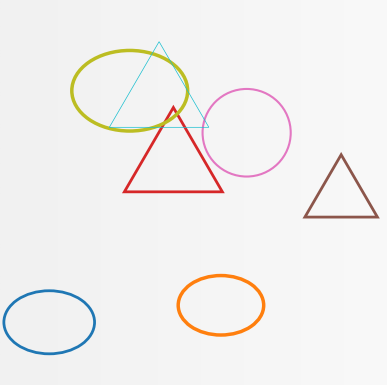[{"shape": "oval", "thickness": 2, "radius": 0.59, "center": [0.127, 0.163]}, {"shape": "oval", "thickness": 2.5, "radius": 0.55, "center": [0.57, 0.207]}, {"shape": "triangle", "thickness": 2, "radius": 0.73, "center": [0.447, 0.575]}, {"shape": "triangle", "thickness": 2, "radius": 0.54, "center": [0.88, 0.49]}, {"shape": "circle", "thickness": 1.5, "radius": 0.57, "center": [0.636, 0.655]}, {"shape": "oval", "thickness": 2.5, "radius": 0.75, "center": [0.335, 0.764]}, {"shape": "triangle", "thickness": 0.5, "radius": 0.74, "center": [0.411, 0.743]}]